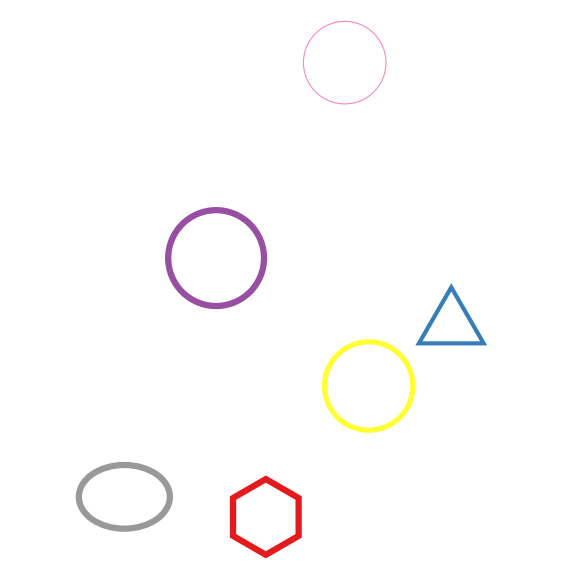[{"shape": "hexagon", "thickness": 3, "radius": 0.33, "center": [0.46, 0.104]}, {"shape": "triangle", "thickness": 2, "radius": 0.32, "center": [0.781, 0.437]}, {"shape": "circle", "thickness": 3, "radius": 0.41, "center": [0.374, 0.552]}, {"shape": "circle", "thickness": 2.5, "radius": 0.38, "center": [0.638, 0.331]}, {"shape": "circle", "thickness": 0.5, "radius": 0.36, "center": [0.597, 0.891]}, {"shape": "oval", "thickness": 3, "radius": 0.39, "center": [0.215, 0.139]}]